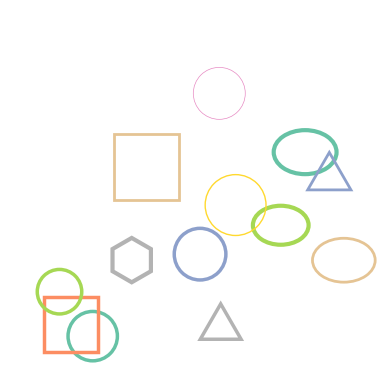[{"shape": "circle", "thickness": 2.5, "radius": 0.32, "center": [0.241, 0.127]}, {"shape": "oval", "thickness": 3, "radius": 0.41, "center": [0.793, 0.605]}, {"shape": "square", "thickness": 2.5, "radius": 0.35, "center": [0.184, 0.157]}, {"shape": "circle", "thickness": 2.5, "radius": 0.34, "center": [0.52, 0.34]}, {"shape": "triangle", "thickness": 2, "radius": 0.32, "center": [0.855, 0.539]}, {"shape": "circle", "thickness": 0.5, "radius": 0.34, "center": [0.57, 0.758]}, {"shape": "oval", "thickness": 3, "radius": 0.36, "center": [0.729, 0.415]}, {"shape": "circle", "thickness": 2.5, "radius": 0.29, "center": [0.155, 0.242]}, {"shape": "circle", "thickness": 1, "radius": 0.4, "center": [0.612, 0.467]}, {"shape": "oval", "thickness": 2, "radius": 0.41, "center": [0.893, 0.324]}, {"shape": "square", "thickness": 2, "radius": 0.42, "center": [0.381, 0.566]}, {"shape": "hexagon", "thickness": 3, "radius": 0.29, "center": [0.342, 0.324]}, {"shape": "triangle", "thickness": 2.5, "radius": 0.31, "center": [0.573, 0.149]}]